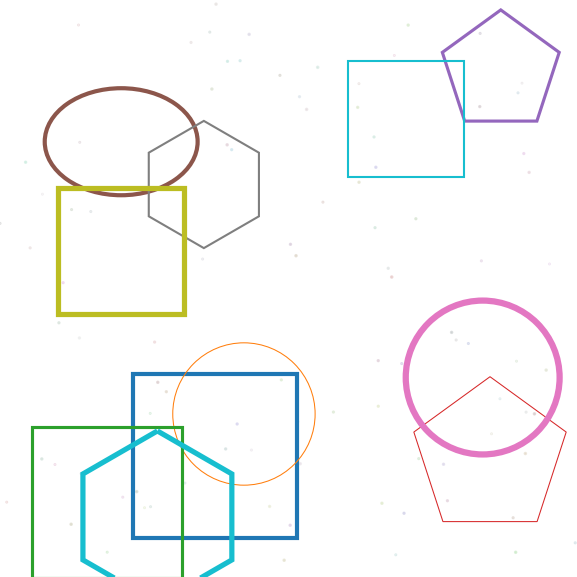[{"shape": "square", "thickness": 2, "radius": 0.71, "center": [0.372, 0.209]}, {"shape": "circle", "thickness": 0.5, "radius": 0.62, "center": [0.422, 0.282]}, {"shape": "square", "thickness": 1.5, "radius": 0.65, "center": [0.186, 0.129]}, {"shape": "pentagon", "thickness": 0.5, "radius": 0.69, "center": [0.849, 0.208]}, {"shape": "pentagon", "thickness": 1.5, "radius": 0.53, "center": [0.867, 0.876]}, {"shape": "oval", "thickness": 2, "radius": 0.66, "center": [0.21, 0.754]}, {"shape": "circle", "thickness": 3, "radius": 0.67, "center": [0.836, 0.345]}, {"shape": "hexagon", "thickness": 1, "radius": 0.55, "center": [0.353, 0.68]}, {"shape": "square", "thickness": 2.5, "radius": 0.55, "center": [0.209, 0.565]}, {"shape": "hexagon", "thickness": 2.5, "radius": 0.74, "center": [0.273, 0.104]}, {"shape": "square", "thickness": 1, "radius": 0.5, "center": [0.703, 0.793]}]